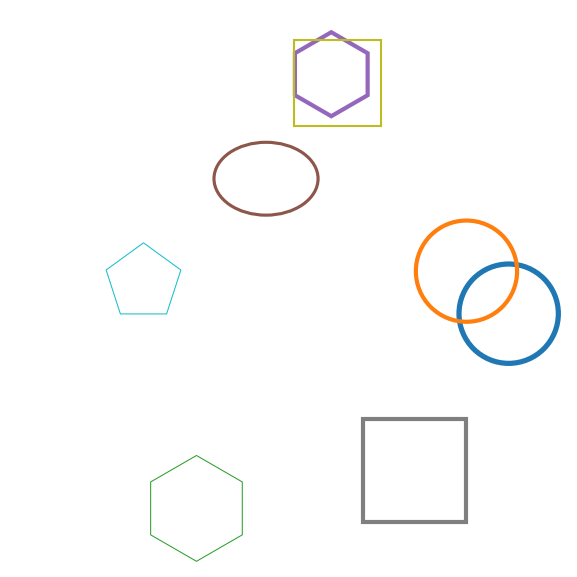[{"shape": "circle", "thickness": 2.5, "radius": 0.43, "center": [0.881, 0.456]}, {"shape": "circle", "thickness": 2, "radius": 0.44, "center": [0.808, 0.53]}, {"shape": "hexagon", "thickness": 0.5, "radius": 0.46, "center": [0.34, 0.119]}, {"shape": "hexagon", "thickness": 2, "radius": 0.36, "center": [0.574, 0.871]}, {"shape": "oval", "thickness": 1.5, "radius": 0.45, "center": [0.461, 0.69]}, {"shape": "square", "thickness": 2, "radius": 0.45, "center": [0.717, 0.185]}, {"shape": "square", "thickness": 1, "radius": 0.37, "center": [0.585, 0.855]}, {"shape": "pentagon", "thickness": 0.5, "radius": 0.34, "center": [0.248, 0.511]}]